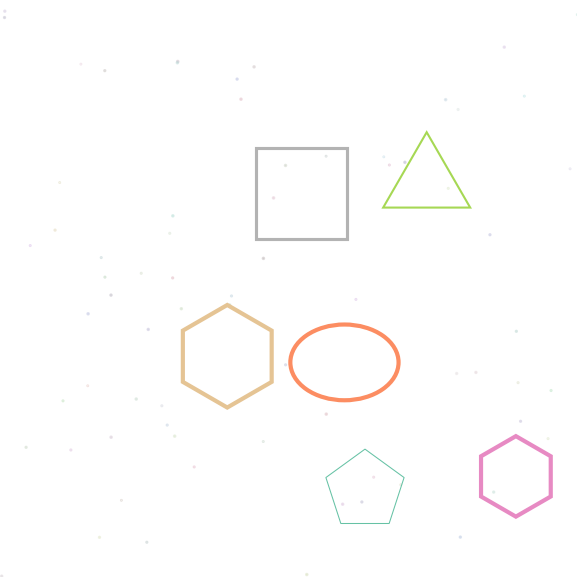[{"shape": "pentagon", "thickness": 0.5, "radius": 0.36, "center": [0.632, 0.15]}, {"shape": "oval", "thickness": 2, "radius": 0.47, "center": [0.596, 0.372]}, {"shape": "hexagon", "thickness": 2, "radius": 0.35, "center": [0.893, 0.174]}, {"shape": "triangle", "thickness": 1, "radius": 0.43, "center": [0.739, 0.683]}, {"shape": "hexagon", "thickness": 2, "radius": 0.44, "center": [0.394, 0.382]}, {"shape": "square", "thickness": 1.5, "radius": 0.39, "center": [0.522, 0.664]}]